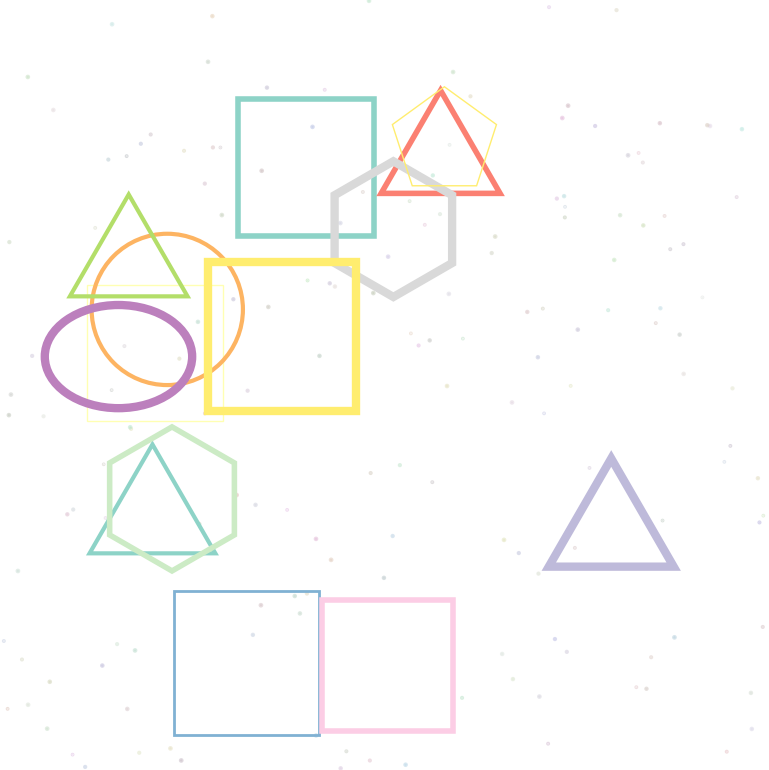[{"shape": "square", "thickness": 2, "radius": 0.44, "center": [0.398, 0.782]}, {"shape": "triangle", "thickness": 1.5, "radius": 0.47, "center": [0.198, 0.329]}, {"shape": "square", "thickness": 0.5, "radius": 0.44, "center": [0.201, 0.541]}, {"shape": "triangle", "thickness": 3, "radius": 0.47, "center": [0.794, 0.311]}, {"shape": "triangle", "thickness": 2, "radius": 0.45, "center": [0.572, 0.793]}, {"shape": "square", "thickness": 1, "radius": 0.47, "center": [0.32, 0.139]}, {"shape": "circle", "thickness": 1.5, "radius": 0.49, "center": [0.217, 0.598]}, {"shape": "triangle", "thickness": 1.5, "radius": 0.44, "center": [0.167, 0.659]}, {"shape": "square", "thickness": 2, "radius": 0.43, "center": [0.503, 0.136]}, {"shape": "hexagon", "thickness": 3, "radius": 0.44, "center": [0.511, 0.702]}, {"shape": "oval", "thickness": 3, "radius": 0.48, "center": [0.154, 0.537]}, {"shape": "hexagon", "thickness": 2, "radius": 0.47, "center": [0.223, 0.352]}, {"shape": "pentagon", "thickness": 0.5, "radius": 0.36, "center": [0.577, 0.816]}, {"shape": "square", "thickness": 3, "radius": 0.48, "center": [0.366, 0.563]}]